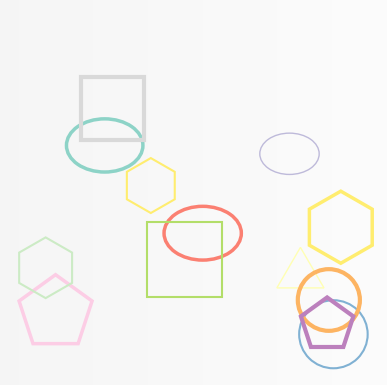[{"shape": "oval", "thickness": 2.5, "radius": 0.49, "center": [0.27, 0.622]}, {"shape": "triangle", "thickness": 1, "radius": 0.35, "center": [0.775, 0.287]}, {"shape": "oval", "thickness": 1, "radius": 0.38, "center": [0.747, 0.601]}, {"shape": "oval", "thickness": 2.5, "radius": 0.5, "center": [0.523, 0.394]}, {"shape": "circle", "thickness": 1.5, "radius": 0.44, "center": [0.86, 0.132]}, {"shape": "circle", "thickness": 3, "radius": 0.4, "center": [0.849, 0.221]}, {"shape": "square", "thickness": 1.5, "radius": 0.49, "center": [0.476, 0.326]}, {"shape": "pentagon", "thickness": 2.5, "radius": 0.5, "center": [0.143, 0.187]}, {"shape": "square", "thickness": 3, "radius": 0.4, "center": [0.29, 0.718]}, {"shape": "pentagon", "thickness": 3, "radius": 0.36, "center": [0.844, 0.156]}, {"shape": "hexagon", "thickness": 1.5, "radius": 0.39, "center": [0.118, 0.305]}, {"shape": "hexagon", "thickness": 2.5, "radius": 0.47, "center": [0.879, 0.41]}, {"shape": "hexagon", "thickness": 1.5, "radius": 0.36, "center": [0.389, 0.518]}]